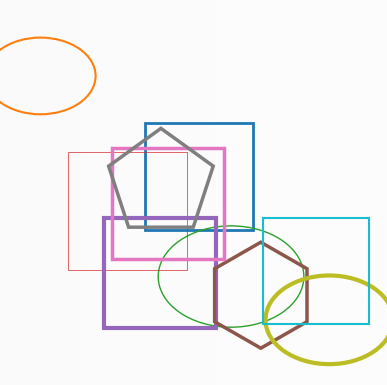[{"shape": "square", "thickness": 2, "radius": 0.7, "center": [0.514, 0.542]}, {"shape": "oval", "thickness": 1.5, "radius": 0.71, "center": [0.104, 0.803]}, {"shape": "oval", "thickness": 1, "radius": 0.94, "center": [0.596, 0.282]}, {"shape": "square", "thickness": 0.5, "radius": 0.77, "center": [0.329, 0.452]}, {"shape": "square", "thickness": 3, "radius": 0.72, "center": [0.413, 0.291]}, {"shape": "hexagon", "thickness": 2.5, "radius": 0.69, "center": [0.673, 0.233]}, {"shape": "square", "thickness": 2.5, "radius": 0.72, "center": [0.434, 0.471]}, {"shape": "pentagon", "thickness": 2.5, "radius": 0.71, "center": [0.415, 0.525]}, {"shape": "oval", "thickness": 3, "radius": 0.82, "center": [0.85, 0.169]}, {"shape": "square", "thickness": 1.5, "radius": 0.69, "center": [0.815, 0.297]}]